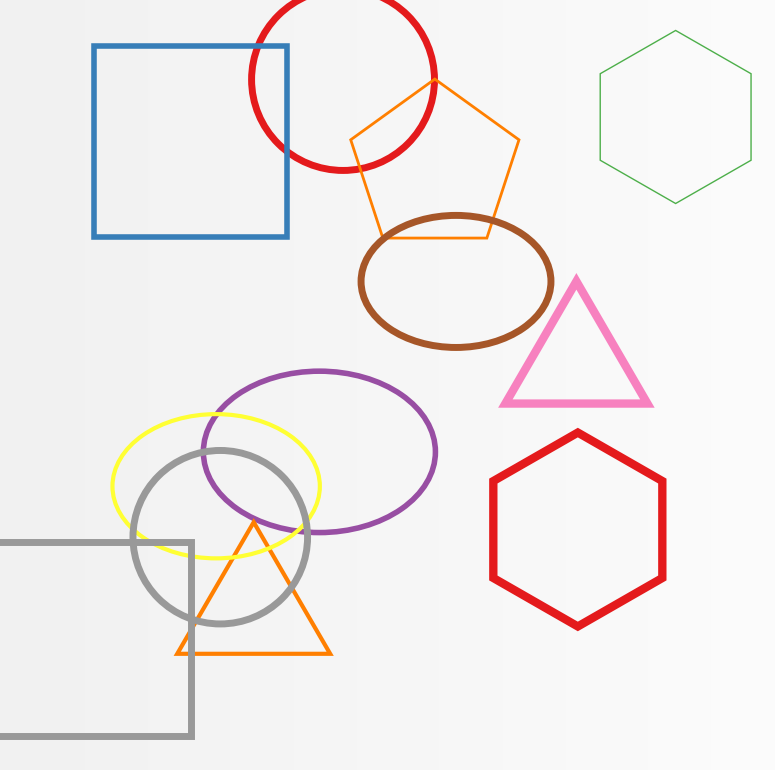[{"shape": "circle", "thickness": 2.5, "radius": 0.59, "center": [0.443, 0.897]}, {"shape": "hexagon", "thickness": 3, "radius": 0.63, "center": [0.746, 0.312]}, {"shape": "square", "thickness": 2, "radius": 0.62, "center": [0.246, 0.816]}, {"shape": "hexagon", "thickness": 0.5, "radius": 0.56, "center": [0.872, 0.848]}, {"shape": "oval", "thickness": 2, "radius": 0.75, "center": [0.412, 0.413]}, {"shape": "pentagon", "thickness": 1, "radius": 0.57, "center": [0.561, 0.783]}, {"shape": "triangle", "thickness": 1.5, "radius": 0.57, "center": [0.327, 0.208]}, {"shape": "oval", "thickness": 1.5, "radius": 0.67, "center": [0.279, 0.369]}, {"shape": "oval", "thickness": 2.5, "radius": 0.61, "center": [0.588, 0.635]}, {"shape": "triangle", "thickness": 3, "radius": 0.53, "center": [0.744, 0.529]}, {"shape": "circle", "thickness": 2.5, "radius": 0.56, "center": [0.284, 0.302]}, {"shape": "square", "thickness": 2.5, "radius": 0.63, "center": [0.12, 0.17]}]